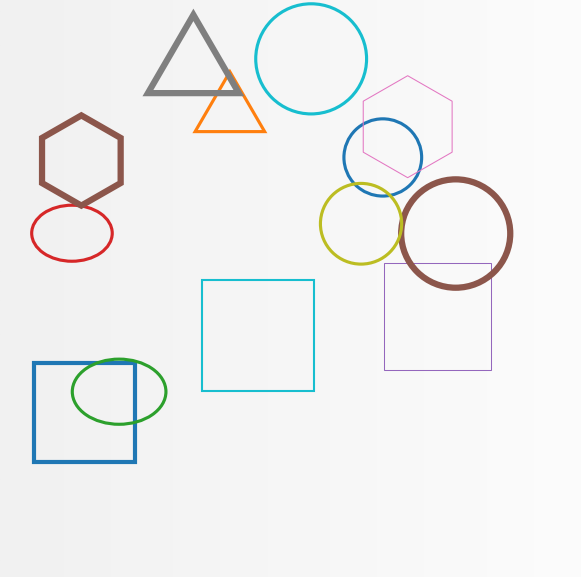[{"shape": "circle", "thickness": 1.5, "radius": 0.33, "center": [0.659, 0.726]}, {"shape": "square", "thickness": 2, "radius": 0.43, "center": [0.145, 0.285]}, {"shape": "triangle", "thickness": 1.5, "radius": 0.35, "center": [0.395, 0.806]}, {"shape": "oval", "thickness": 1.5, "radius": 0.4, "center": [0.205, 0.321]}, {"shape": "oval", "thickness": 1.5, "radius": 0.35, "center": [0.124, 0.595]}, {"shape": "square", "thickness": 0.5, "radius": 0.46, "center": [0.753, 0.45]}, {"shape": "circle", "thickness": 3, "radius": 0.47, "center": [0.784, 0.595]}, {"shape": "hexagon", "thickness": 3, "radius": 0.39, "center": [0.14, 0.721]}, {"shape": "hexagon", "thickness": 0.5, "radius": 0.44, "center": [0.701, 0.78]}, {"shape": "triangle", "thickness": 3, "radius": 0.45, "center": [0.333, 0.883]}, {"shape": "circle", "thickness": 1.5, "radius": 0.35, "center": [0.621, 0.612]}, {"shape": "square", "thickness": 1, "radius": 0.48, "center": [0.444, 0.418]}, {"shape": "circle", "thickness": 1.5, "radius": 0.48, "center": [0.535, 0.897]}]